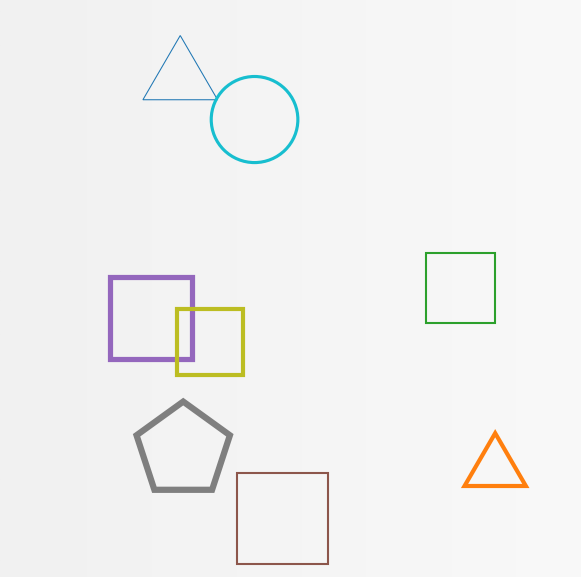[{"shape": "triangle", "thickness": 0.5, "radius": 0.37, "center": [0.31, 0.863]}, {"shape": "triangle", "thickness": 2, "radius": 0.3, "center": [0.852, 0.188]}, {"shape": "square", "thickness": 1, "radius": 0.3, "center": [0.792, 0.5]}, {"shape": "square", "thickness": 2.5, "radius": 0.35, "center": [0.26, 0.448]}, {"shape": "square", "thickness": 1, "radius": 0.39, "center": [0.486, 0.101]}, {"shape": "pentagon", "thickness": 3, "radius": 0.42, "center": [0.315, 0.219]}, {"shape": "square", "thickness": 2, "radius": 0.29, "center": [0.361, 0.407]}, {"shape": "circle", "thickness": 1.5, "radius": 0.37, "center": [0.438, 0.792]}]